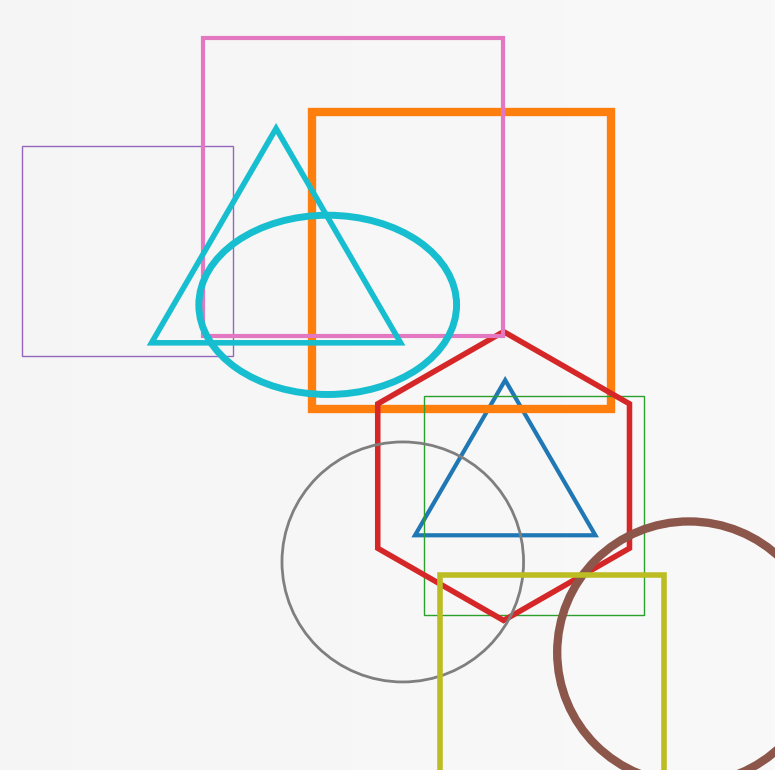[{"shape": "triangle", "thickness": 1.5, "radius": 0.67, "center": [0.652, 0.372]}, {"shape": "square", "thickness": 3, "radius": 0.96, "center": [0.596, 0.661]}, {"shape": "square", "thickness": 0.5, "radius": 0.71, "center": [0.689, 0.343]}, {"shape": "hexagon", "thickness": 2, "radius": 0.94, "center": [0.65, 0.382]}, {"shape": "square", "thickness": 0.5, "radius": 0.68, "center": [0.164, 0.674]}, {"shape": "circle", "thickness": 3, "radius": 0.85, "center": [0.889, 0.153]}, {"shape": "square", "thickness": 1.5, "radius": 0.97, "center": [0.455, 0.757]}, {"shape": "circle", "thickness": 1, "radius": 0.78, "center": [0.52, 0.27]}, {"shape": "square", "thickness": 2, "radius": 0.72, "center": [0.712, 0.109]}, {"shape": "oval", "thickness": 2.5, "radius": 0.83, "center": [0.423, 0.604]}, {"shape": "triangle", "thickness": 2, "radius": 0.93, "center": [0.356, 0.648]}]